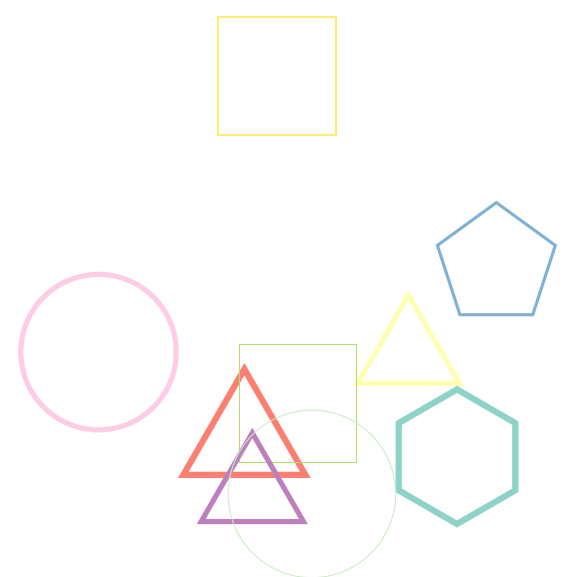[{"shape": "hexagon", "thickness": 3, "radius": 0.58, "center": [0.791, 0.208]}, {"shape": "triangle", "thickness": 2.5, "radius": 0.51, "center": [0.707, 0.386]}, {"shape": "triangle", "thickness": 3, "radius": 0.61, "center": [0.423, 0.238]}, {"shape": "pentagon", "thickness": 1.5, "radius": 0.54, "center": [0.859, 0.541]}, {"shape": "square", "thickness": 0.5, "radius": 0.51, "center": [0.515, 0.301]}, {"shape": "circle", "thickness": 2.5, "radius": 0.67, "center": [0.171, 0.389]}, {"shape": "triangle", "thickness": 2.5, "radius": 0.51, "center": [0.437, 0.147]}, {"shape": "circle", "thickness": 0.5, "radius": 0.73, "center": [0.54, 0.144]}, {"shape": "square", "thickness": 1, "radius": 0.51, "center": [0.48, 0.867]}]